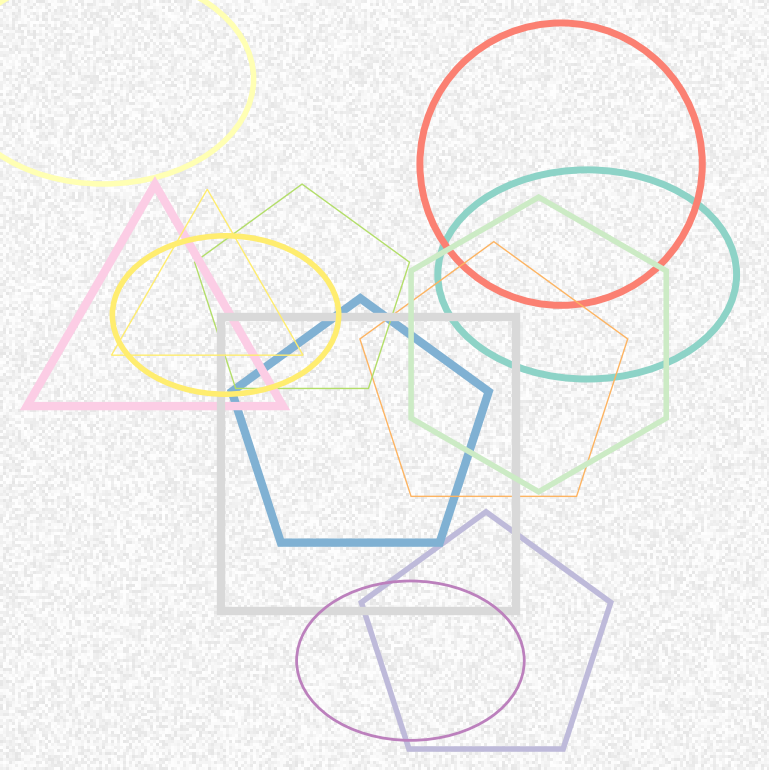[{"shape": "oval", "thickness": 2.5, "radius": 0.97, "center": [0.763, 0.644]}, {"shape": "oval", "thickness": 2, "radius": 0.98, "center": [0.134, 0.898]}, {"shape": "pentagon", "thickness": 2, "radius": 0.85, "center": [0.631, 0.165]}, {"shape": "circle", "thickness": 2.5, "radius": 0.92, "center": [0.729, 0.787]}, {"shape": "pentagon", "thickness": 3, "radius": 0.88, "center": [0.468, 0.437]}, {"shape": "pentagon", "thickness": 0.5, "radius": 0.91, "center": [0.641, 0.503]}, {"shape": "pentagon", "thickness": 0.5, "radius": 0.73, "center": [0.392, 0.614]}, {"shape": "triangle", "thickness": 3, "radius": 0.96, "center": [0.201, 0.569]}, {"shape": "square", "thickness": 3, "radius": 0.96, "center": [0.479, 0.398]}, {"shape": "oval", "thickness": 1, "radius": 0.74, "center": [0.533, 0.142]}, {"shape": "hexagon", "thickness": 2, "radius": 0.96, "center": [0.7, 0.553]}, {"shape": "oval", "thickness": 2, "radius": 0.73, "center": [0.293, 0.591]}, {"shape": "triangle", "thickness": 0.5, "radius": 0.72, "center": [0.269, 0.611]}]